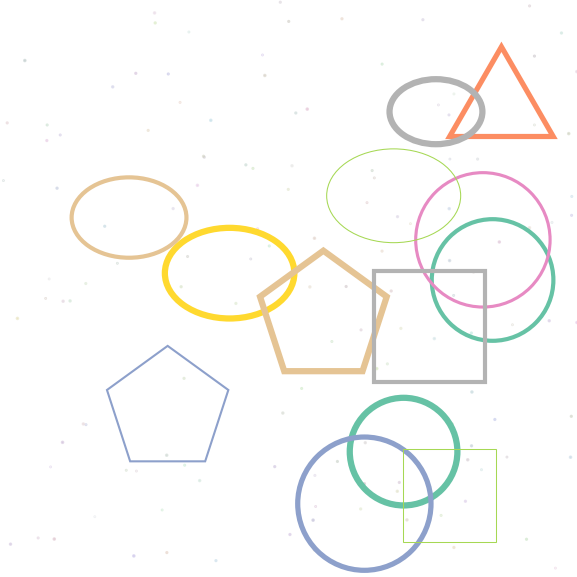[{"shape": "circle", "thickness": 2, "radius": 0.53, "center": [0.853, 0.514]}, {"shape": "circle", "thickness": 3, "radius": 0.47, "center": [0.699, 0.217]}, {"shape": "triangle", "thickness": 2.5, "radius": 0.52, "center": [0.868, 0.815]}, {"shape": "circle", "thickness": 2.5, "radius": 0.58, "center": [0.631, 0.127]}, {"shape": "pentagon", "thickness": 1, "radius": 0.55, "center": [0.29, 0.29]}, {"shape": "circle", "thickness": 1.5, "radius": 0.58, "center": [0.836, 0.584]}, {"shape": "oval", "thickness": 0.5, "radius": 0.58, "center": [0.682, 0.66]}, {"shape": "square", "thickness": 0.5, "radius": 0.4, "center": [0.779, 0.142]}, {"shape": "oval", "thickness": 3, "radius": 0.56, "center": [0.398, 0.526]}, {"shape": "pentagon", "thickness": 3, "radius": 0.58, "center": [0.56, 0.45]}, {"shape": "oval", "thickness": 2, "radius": 0.5, "center": [0.223, 0.622]}, {"shape": "oval", "thickness": 3, "radius": 0.4, "center": [0.755, 0.806]}, {"shape": "square", "thickness": 2, "radius": 0.48, "center": [0.744, 0.434]}]